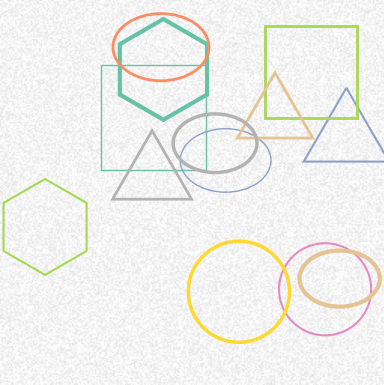[{"shape": "hexagon", "thickness": 3, "radius": 0.65, "center": [0.424, 0.82]}, {"shape": "square", "thickness": 1, "radius": 0.68, "center": [0.398, 0.695]}, {"shape": "oval", "thickness": 2, "radius": 0.62, "center": [0.418, 0.877]}, {"shape": "triangle", "thickness": 1.5, "radius": 0.64, "center": [0.9, 0.644]}, {"shape": "oval", "thickness": 1, "radius": 0.59, "center": [0.586, 0.583]}, {"shape": "circle", "thickness": 1.5, "radius": 0.6, "center": [0.844, 0.249]}, {"shape": "square", "thickness": 2, "radius": 0.6, "center": [0.808, 0.813]}, {"shape": "hexagon", "thickness": 1.5, "radius": 0.62, "center": [0.117, 0.411]}, {"shape": "circle", "thickness": 2.5, "radius": 0.66, "center": [0.62, 0.242]}, {"shape": "oval", "thickness": 3, "radius": 0.52, "center": [0.882, 0.276]}, {"shape": "triangle", "thickness": 2, "radius": 0.57, "center": [0.714, 0.698]}, {"shape": "triangle", "thickness": 2, "radius": 0.59, "center": [0.395, 0.542]}, {"shape": "oval", "thickness": 2.5, "radius": 0.54, "center": [0.559, 0.628]}]